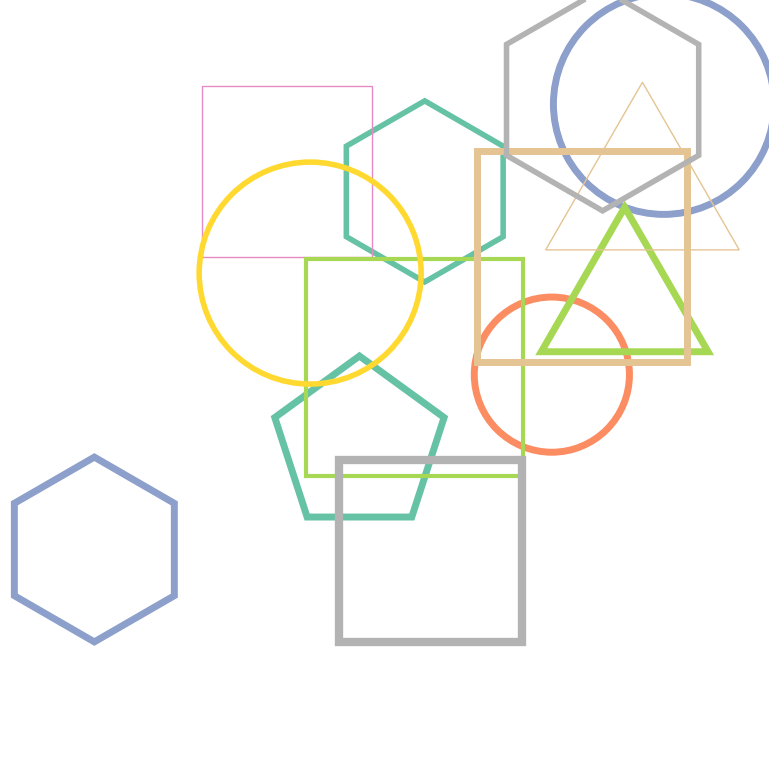[{"shape": "hexagon", "thickness": 2, "radius": 0.59, "center": [0.552, 0.751]}, {"shape": "pentagon", "thickness": 2.5, "radius": 0.58, "center": [0.467, 0.422]}, {"shape": "circle", "thickness": 2.5, "radius": 0.5, "center": [0.717, 0.513]}, {"shape": "circle", "thickness": 2.5, "radius": 0.72, "center": [0.862, 0.865]}, {"shape": "hexagon", "thickness": 2.5, "radius": 0.6, "center": [0.123, 0.286]}, {"shape": "square", "thickness": 0.5, "radius": 0.55, "center": [0.373, 0.777]}, {"shape": "triangle", "thickness": 2.5, "radius": 0.63, "center": [0.811, 0.606]}, {"shape": "square", "thickness": 1.5, "radius": 0.7, "center": [0.539, 0.523]}, {"shape": "circle", "thickness": 2, "radius": 0.72, "center": [0.403, 0.645]}, {"shape": "triangle", "thickness": 0.5, "radius": 0.73, "center": [0.834, 0.748]}, {"shape": "square", "thickness": 2.5, "radius": 0.68, "center": [0.756, 0.667]}, {"shape": "square", "thickness": 3, "radius": 0.59, "center": [0.559, 0.284]}, {"shape": "hexagon", "thickness": 2, "radius": 0.72, "center": [0.783, 0.87]}]